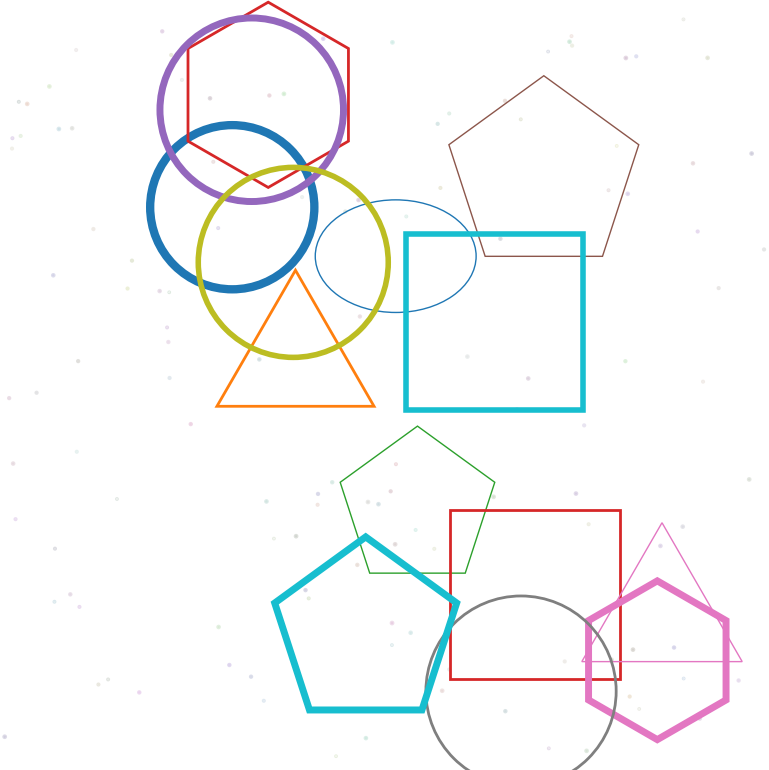[{"shape": "circle", "thickness": 3, "radius": 0.53, "center": [0.302, 0.731]}, {"shape": "oval", "thickness": 0.5, "radius": 0.52, "center": [0.514, 0.667]}, {"shape": "triangle", "thickness": 1, "radius": 0.59, "center": [0.384, 0.531]}, {"shape": "pentagon", "thickness": 0.5, "radius": 0.53, "center": [0.542, 0.341]}, {"shape": "hexagon", "thickness": 1, "radius": 0.6, "center": [0.348, 0.877]}, {"shape": "square", "thickness": 1, "radius": 0.55, "center": [0.695, 0.228]}, {"shape": "circle", "thickness": 2.5, "radius": 0.6, "center": [0.327, 0.857]}, {"shape": "pentagon", "thickness": 0.5, "radius": 0.65, "center": [0.706, 0.772]}, {"shape": "triangle", "thickness": 0.5, "radius": 0.6, "center": [0.86, 0.201]}, {"shape": "hexagon", "thickness": 2.5, "radius": 0.52, "center": [0.854, 0.143]}, {"shape": "circle", "thickness": 1, "radius": 0.62, "center": [0.677, 0.102]}, {"shape": "circle", "thickness": 2, "radius": 0.62, "center": [0.381, 0.659]}, {"shape": "pentagon", "thickness": 2.5, "radius": 0.62, "center": [0.475, 0.178]}, {"shape": "square", "thickness": 2, "radius": 0.57, "center": [0.642, 0.582]}]